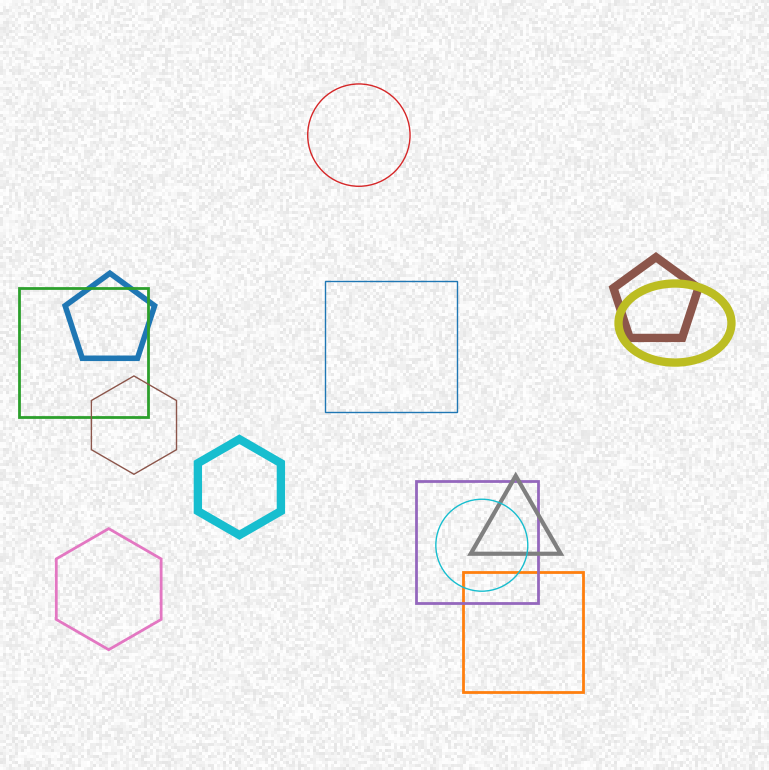[{"shape": "pentagon", "thickness": 2, "radius": 0.31, "center": [0.143, 0.584]}, {"shape": "square", "thickness": 0.5, "radius": 0.43, "center": [0.508, 0.55]}, {"shape": "square", "thickness": 1, "radius": 0.39, "center": [0.679, 0.179]}, {"shape": "square", "thickness": 1, "radius": 0.42, "center": [0.109, 0.542]}, {"shape": "circle", "thickness": 0.5, "radius": 0.33, "center": [0.466, 0.825]}, {"shape": "square", "thickness": 1, "radius": 0.39, "center": [0.62, 0.296]}, {"shape": "hexagon", "thickness": 0.5, "radius": 0.32, "center": [0.174, 0.448]}, {"shape": "pentagon", "thickness": 3, "radius": 0.29, "center": [0.852, 0.608]}, {"shape": "hexagon", "thickness": 1, "radius": 0.39, "center": [0.141, 0.235]}, {"shape": "triangle", "thickness": 1.5, "radius": 0.34, "center": [0.67, 0.315]}, {"shape": "oval", "thickness": 3, "radius": 0.37, "center": [0.877, 0.58]}, {"shape": "circle", "thickness": 0.5, "radius": 0.3, "center": [0.626, 0.292]}, {"shape": "hexagon", "thickness": 3, "radius": 0.31, "center": [0.311, 0.367]}]